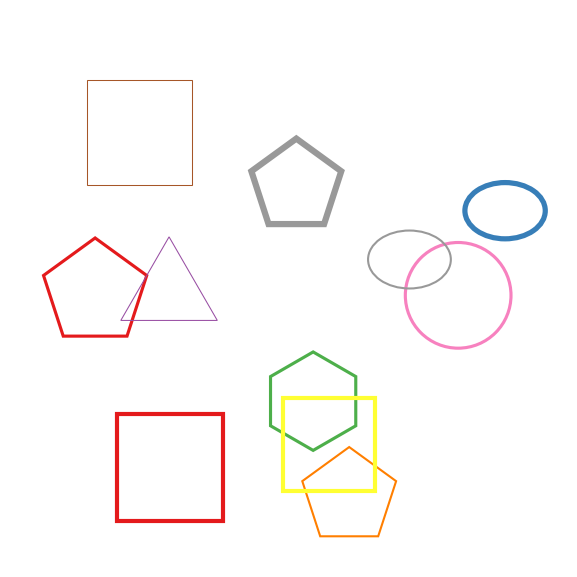[{"shape": "pentagon", "thickness": 1.5, "radius": 0.47, "center": [0.165, 0.493]}, {"shape": "square", "thickness": 2, "radius": 0.46, "center": [0.294, 0.19]}, {"shape": "oval", "thickness": 2.5, "radius": 0.35, "center": [0.875, 0.634]}, {"shape": "hexagon", "thickness": 1.5, "radius": 0.43, "center": [0.542, 0.304]}, {"shape": "triangle", "thickness": 0.5, "radius": 0.48, "center": [0.293, 0.493]}, {"shape": "pentagon", "thickness": 1, "radius": 0.43, "center": [0.605, 0.14]}, {"shape": "square", "thickness": 2, "radius": 0.4, "center": [0.57, 0.23]}, {"shape": "square", "thickness": 0.5, "radius": 0.45, "center": [0.242, 0.77]}, {"shape": "circle", "thickness": 1.5, "radius": 0.46, "center": [0.793, 0.488]}, {"shape": "pentagon", "thickness": 3, "radius": 0.41, "center": [0.513, 0.677]}, {"shape": "oval", "thickness": 1, "radius": 0.36, "center": [0.709, 0.55]}]